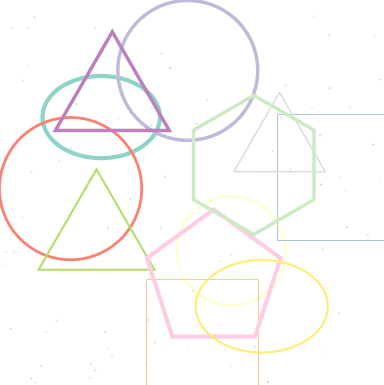[{"shape": "oval", "thickness": 3, "radius": 0.76, "center": [0.263, 0.696]}, {"shape": "circle", "thickness": 1, "radius": 0.71, "center": [0.601, 0.349]}, {"shape": "circle", "thickness": 2.5, "radius": 0.91, "center": [0.488, 0.817]}, {"shape": "circle", "thickness": 2, "radius": 0.92, "center": [0.183, 0.51]}, {"shape": "square", "thickness": 0.5, "radius": 0.82, "center": [0.882, 0.54]}, {"shape": "square", "thickness": 0.5, "radius": 0.73, "center": [0.525, 0.13]}, {"shape": "triangle", "thickness": 1.5, "radius": 0.87, "center": [0.251, 0.386]}, {"shape": "pentagon", "thickness": 3, "radius": 0.91, "center": [0.555, 0.273]}, {"shape": "triangle", "thickness": 1, "radius": 0.69, "center": [0.726, 0.622]}, {"shape": "triangle", "thickness": 2.5, "radius": 0.85, "center": [0.292, 0.747]}, {"shape": "hexagon", "thickness": 2.5, "radius": 0.9, "center": [0.659, 0.572]}, {"shape": "oval", "thickness": 1.5, "radius": 0.86, "center": [0.68, 0.204]}]